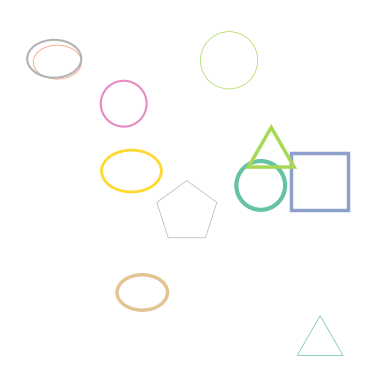[{"shape": "triangle", "thickness": 0.5, "radius": 0.34, "center": [0.832, 0.111]}, {"shape": "circle", "thickness": 3, "radius": 0.32, "center": [0.677, 0.518]}, {"shape": "oval", "thickness": 0.5, "radius": 0.31, "center": [0.149, 0.839]}, {"shape": "square", "thickness": 2.5, "radius": 0.37, "center": [0.83, 0.529]}, {"shape": "circle", "thickness": 1.5, "radius": 0.3, "center": [0.321, 0.731]}, {"shape": "circle", "thickness": 0.5, "radius": 0.37, "center": [0.595, 0.843]}, {"shape": "triangle", "thickness": 2.5, "radius": 0.34, "center": [0.705, 0.6]}, {"shape": "oval", "thickness": 2, "radius": 0.39, "center": [0.341, 0.556]}, {"shape": "oval", "thickness": 2.5, "radius": 0.33, "center": [0.37, 0.24]}, {"shape": "pentagon", "thickness": 0.5, "radius": 0.41, "center": [0.485, 0.449]}, {"shape": "oval", "thickness": 1.5, "radius": 0.35, "center": [0.141, 0.847]}]